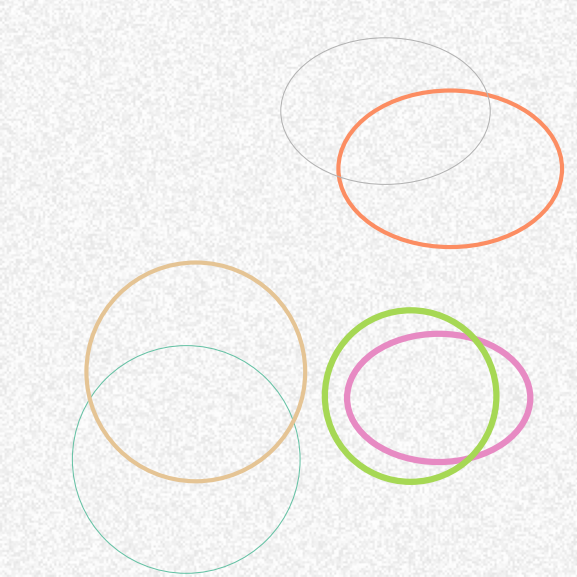[{"shape": "circle", "thickness": 0.5, "radius": 0.99, "center": [0.322, 0.204]}, {"shape": "oval", "thickness": 2, "radius": 0.97, "center": [0.78, 0.707]}, {"shape": "oval", "thickness": 3, "radius": 0.79, "center": [0.76, 0.31]}, {"shape": "circle", "thickness": 3, "radius": 0.74, "center": [0.711, 0.313]}, {"shape": "circle", "thickness": 2, "radius": 0.95, "center": [0.339, 0.355]}, {"shape": "oval", "thickness": 0.5, "radius": 0.91, "center": [0.668, 0.807]}]